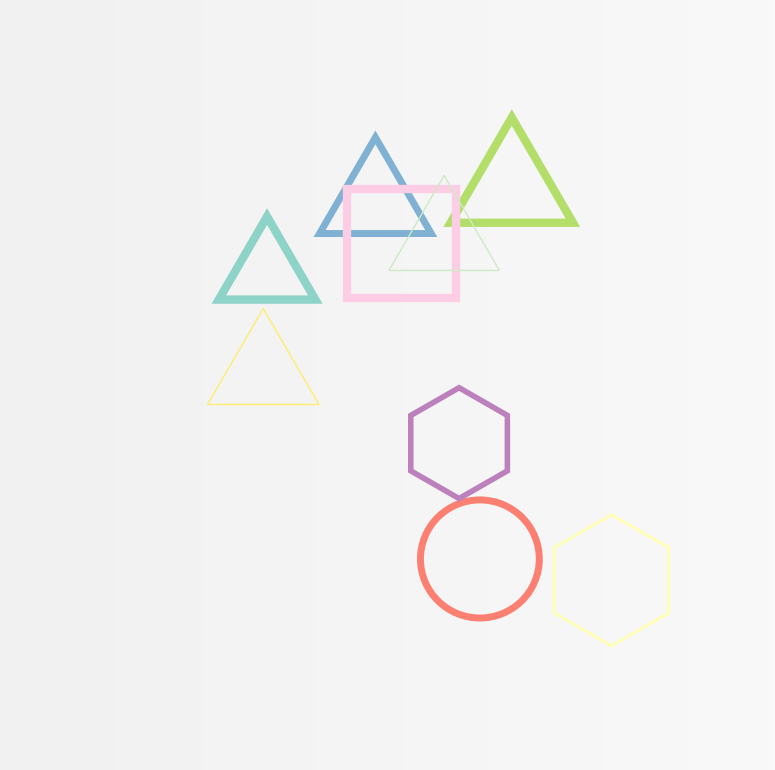[{"shape": "triangle", "thickness": 3, "radius": 0.36, "center": [0.345, 0.647]}, {"shape": "hexagon", "thickness": 1, "radius": 0.43, "center": [0.789, 0.246]}, {"shape": "circle", "thickness": 2.5, "radius": 0.38, "center": [0.619, 0.274]}, {"shape": "triangle", "thickness": 2.5, "radius": 0.42, "center": [0.484, 0.738]}, {"shape": "triangle", "thickness": 3, "radius": 0.46, "center": [0.66, 0.756]}, {"shape": "square", "thickness": 3, "radius": 0.35, "center": [0.518, 0.684]}, {"shape": "hexagon", "thickness": 2, "radius": 0.36, "center": [0.592, 0.425]}, {"shape": "triangle", "thickness": 0.5, "radius": 0.41, "center": [0.573, 0.69]}, {"shape": "triangle", "thickness": 0.5, "radius": 0.42, "center": [0.34, 0.516]}]